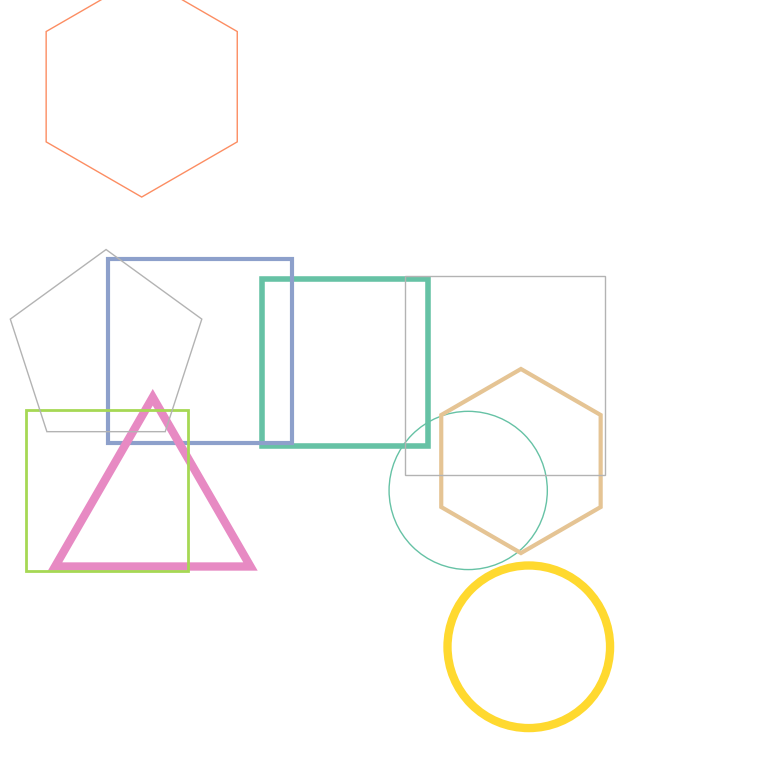[{"shape": "circle", "thickness": 0.5, "radius": 0.51, "center": [0.608, 0.363]}, {"shape": "square", "thickness": 2, "radius": 0.54, "center": [0.448, 0.529]}, {"shape": "hexagon", "thickness": 0.5, "radius": 0.72, "center": [0.184, 0.887]}, {"shape": "square", "thickness": 1.5, "radius": 0.6, "center": [0.259, 0.544]}, {"shape": "triangle", "thickness": 3, "radius": 0.73, "center": [0.198, 0.338]}, {"shape": "square", "thickness": 1, "radius": 0.52, "center": [0.139, 0.363]}, {"shape": "circle", "thickness": 3, "radius": 0.53, "center": [0.687, 0.16]}, {"shape": "hexagon", "thickness": 1.5, "radius": 0.6, "center": [0.677, 0.401]}, {"shape": "square", "thickness": 0.5, "radius": 0.65, "center": [0.656, 0.512]}, {"shape": "pentagon", "thickness": 0.5, "radius": 0.65, "center": [0.138, 0.545]}]